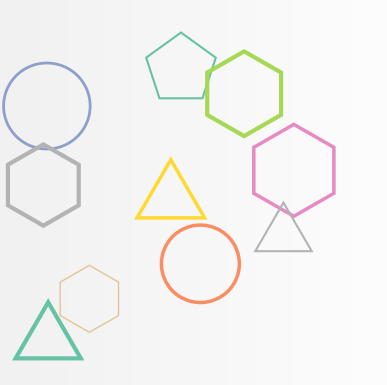[{"shape": "pentagon", "thickness": 1.5, "radius": 0.47, "center": [0.467, 0.821]}, {"shape": "triangle", "thickness": 3, "radius": 0.49, "center": [0.124, 0.118]}, {"shape": "circle", "thickness": 2.5, "radius": 0.5, "center": [0.517, 0.315]}, {"shape": "circle", "thickness": 2, "radius": 0.56, "center": [0.121, 0.725]}, {"shape": "hexagon", "thickness": 2.5, "radius": 0.6, "center": [0.758, 0.558]}, {"shape": "hexagon", "thickness": 3, "radius": 0.55, "center": [0.63, 0.757]}, {"shape": "triangle", "thickness": 2.5, "radius": 0.5, "center": [0.441, 0.484]}, {"shape": "hexagon", "thickness": 1, "radius": 0.43, "center": [0.231, 0.224]}, {"shape": "hexagon", "thickness": 3, "radius": 0.53, "center": [0.112, 0.519]}, {"shape": "triangle", "thickness": 1.5, "radius": 0.42, "center": [0.732, 0.39]}]